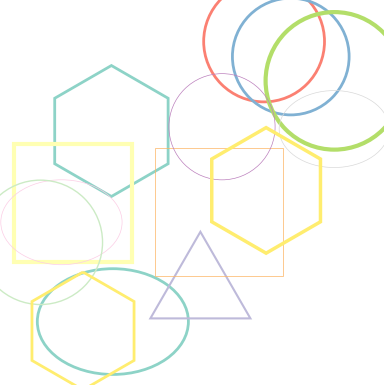[{"shape": "hexagon", "thickness": 2, "radius": 0.85, "center": [0.289, 0.66]}, {"shape": "oval", "thickness": 2, "radius": 0.98, "center": [0.293, 0.165]}, {"shape": "square", "thickness": 3, "radius": 0.76, "center": [0.189, 0.472]}, {"shape": "triangle", "thickness": 1.5, "radius": 0.75, "center": [0.52, 0.248]}, {"shape": "circle", "thickness": 2, "radius": 0.78, "center": [0.686, 0.892]}, {"shape": "circle", "thickness": 2, "radius": 0.76, "center": [0.755, 0.853]}, {"shape": "square", "thickness": 0.5, "radius": 0.83, "center": [0.569, 0.45]}, {"shape": "circle", "thickness": 3, "radius": 0.89, "center": [0.868, 0.79]}, {"shape": "oval", "thickness": 0.5, "radius": 0.79, "center": [0.16, 0.423]}, {"shape": "oval", "thickness": 0.5, "radius": 0.71, "center": [0.868, 0.665]}, {"shape": "circle", "thickness": 0.5, "radius": 0.69, "center": [0.577, 0.671]}, {"shape": "circle", "thickness": 1, "radius": 0.81, "center": [0.105, 0.371]}, {"shape": "hexagon", "thickness": 2, "radius": 0.77, "center": [0.216, 0.14]}, {"shape": "hexagon", "thickness": 2.5, "radius": 0.82, "center": [0.691, 0.505]}]